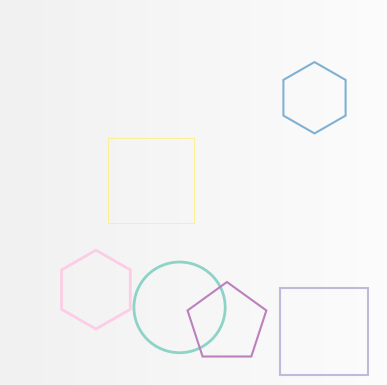[{"shape": "circle", "thickness": 2, "radius": 0.59, "center": [0.463, 0.202]}, {"shape": "square", "thickness": 1.5, "radius": 0.57, "center": [0.836, 0.138]}, {"shape": "hexagon", "thickness": 1.5, "radius": 0.46, "center": [0.812, 0.746]}, {"shape": "hexagon", "thickness": 2, "radius": 0.51, "center": [0.248, 0.248]}, {"shape": "pentagon", "thickness": 1.5, "radius": 0.53, "center": [0.586, 0.161]}, {"shape": "square", "thickness": 0.5, "radius": 0.56, "center": [0.39, 0.531]}]